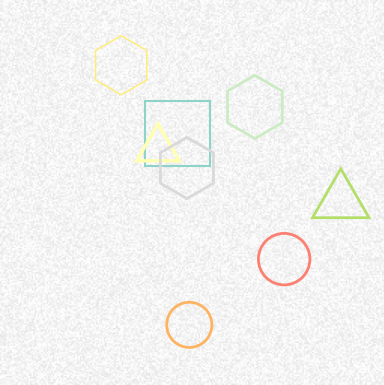[{"shape": "square", "thickness": 1.5, "radius": 0.42, "center": [0.461, 0.653]}, {"shape": "triangle", "thickness": 2.5, "radius": 0.32, "center": [0.41, 0.614]}, {"shape": "circle", "thickness": 2, "radius": 0.33, "center": [0.738, 0.327]}, {"shape": "circle", "thickness": 2, "radius": 0.29, "center": [0.492, 0.156]}, {"shape": "triangle", "thickness": 2, "radius": 0.42, "center": [0.885, 0.477]}, {"shape": "hexagon", "thickness": 2, "radius": 0.4, "center": [0.486, 0.564]}, {"shape": "hexagon", "thickness": 2, "radius": 0.41, "center": [0.662, 0.722]}, {"shape": "hexagon", "thickness": 1, "radius": 0.38, "center": [0.315, 0.83]}]